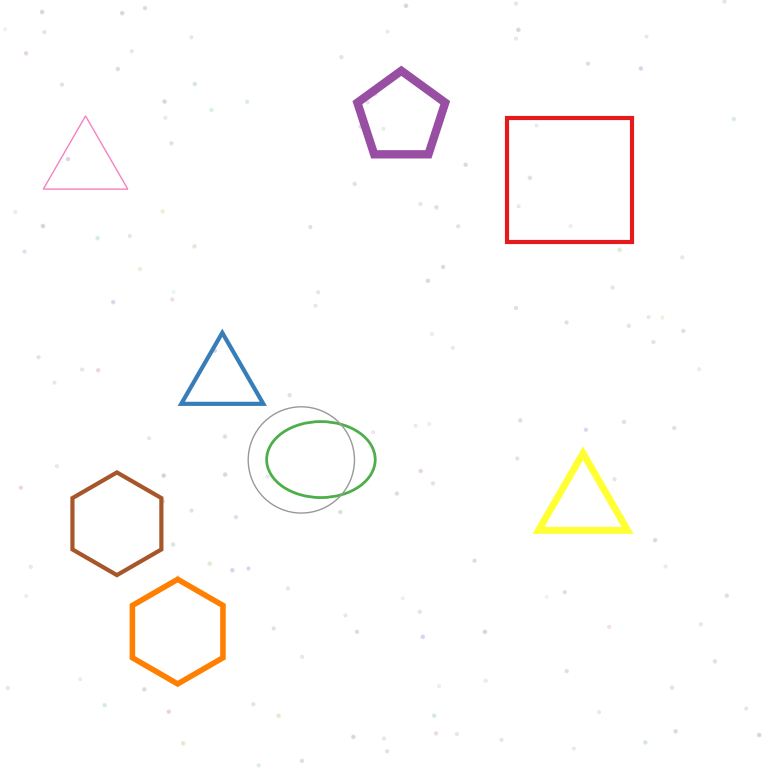[{"shape": "square", "thickness": 1.5, "radius": 0.4, "center": [0.74, 0.766]}, {"shape": "triangle", "thickness": 1.5, "radius": 0.31, "center": [0.289, 0.506]}, {"shape": "oval", "thickness": 1, "radius": 0.35, "center": [0.417, 0.403]}, {"shape": "pentagon", "thickness": 3, "radius": 0.3, "center": [0.521, 0.848]}, {"shape": "hexagon", "thickness": 2, "radius": 0.34, "center": [0.231, 0.18]}, {"shape": "triangle", "thickness": 2.5, "radius": 0.33, "center": [0.757, 0.345]}, {"shape": "hexagon", "thickness": 1.5, "radius": 0.33, "center": [0.152, 0.32]}, {"shape": "triangle", "thickness": 0.5, "radius": 0.32, "center": [0.111, 0.786]}, {"shape": "circle", "thickness": 0.5, "radius": 0.34, "center": [0.391, 0.403]}]